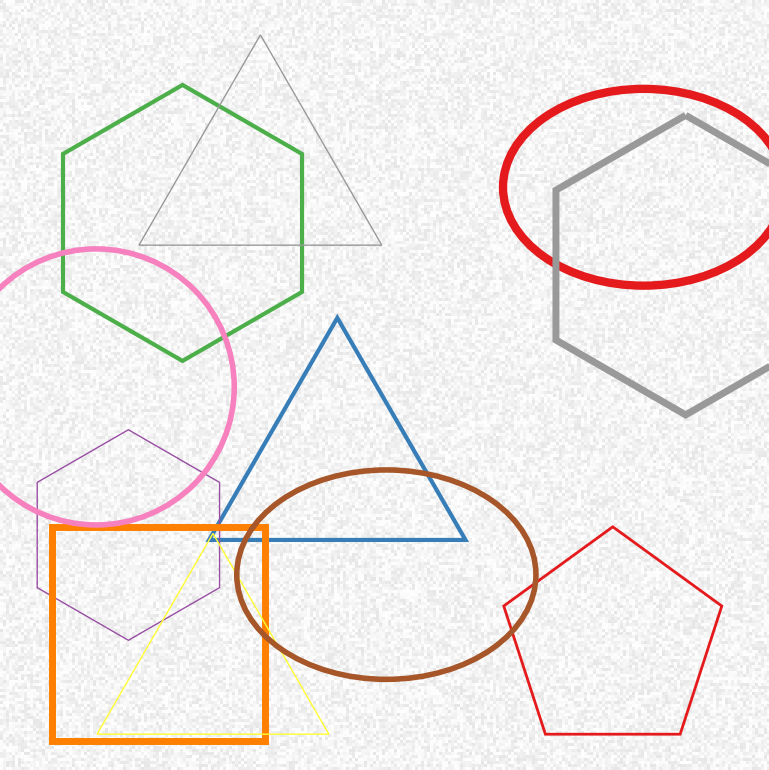[{"shape": "oval", "thickness": 3, "radius": 0.91, "center": [0.836, 0.757]}, {"shape": "pentagon", "thickness": 1, "radius": 0.74, "center": [0.796, 0.167]}, {"shape": "triangle", "thickness": 1.5, "radius": 0.96, "center": [0.438, 0.395]}, {"shape": "hexagon", "thickness": 1.5, "radius": 0.9, "center": [0.237, 0.71]}, {"shape": "hexagon", "thickness": 0.5, "radius": 0.68, "center": [0.167, 0.305]}, {"shape": "square", "thickness": 2.5, "radius": 0.69, "center": [0.206, 0.176]}, {"shape": "triangle", "thickness": 0.5, "radius": 0.87, "center": [0.277, 0.133]}, {"shape": "oval", "thickness": 2, "radius": 0.97, "center": [0.502, 0.254]}, {"shape": "circle", "thickness": 2, "radius": 0.9, "center": [0.125, 0.497]}, {"shape": "hexagon", "thickness": 2.5, "radius": 0.97, "center": [0.891, 0.656]}, {"shape": "triangle", "thickness": 0.5, "radius": 0.91, "center": [0.338, 0.773]}]